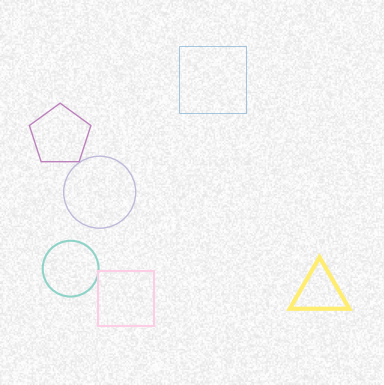[{"shape": "circle", "thickness": 1.5, "radius": 0.36, "center": [0.183, 0.302]}, {"shape": "circle", "thickness": 1, "radius": 0.47, "center": [0.259, 0.501]}, {"shape": "square", "thickness": 0.5, "radius": 0.44, "center": [0.551, 0.793]}, {"shape": "square", "thickness": 1.5, "radius": 0.36, "center": [0.327, 0.225]}, {"shape": "pentagon", "thickness": 1, "radius": 0.42, "center": [0.156, 0.648]}, {"shape": "triangle", "thickness": 3, "radius": 0.45, "center": [0.83, 0.243]}]